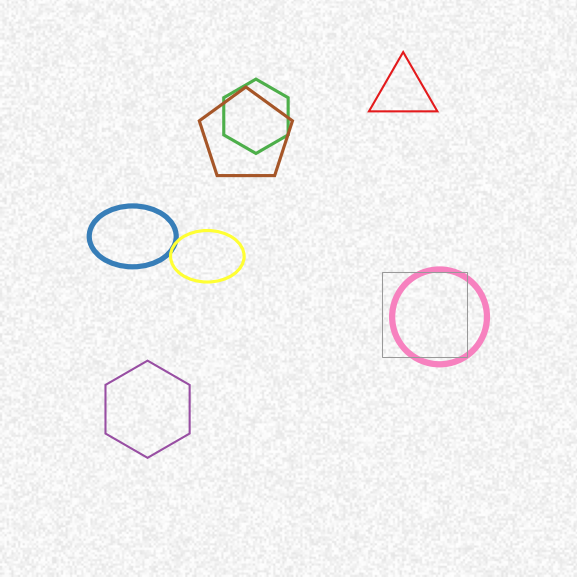[{"shape": "triangle", "thickness": 1, "radius": 0.34, "center": [0.698, 0.841]}, {"shape": "oval", "thickness": 2.5, "radius": 0.38, "center": [0.23, 0.59]}, {"shape": "hexagon", "thickness": 1.5, "radius": 0.32, "center": [0.443, 0.798]}, {"shape": "hexagon", "thickness": 1, "radius": 0.42, "center": [0.256, 0.291]}, {"shape": "oval", "thickness": 1.5, "radius": 0.32, "center": [0.359, 0.555]}, {"shape": "pentagon", "thickness": 1.5, "radius": 0.42, "center": [0.426, 0.764]}, {"shape": "circle", "thickness": 3, "radius": 0.41, "center": [0.761, 0.45]}, {"shape": "square", "thickness": 0.5, "radius": 0.37, "center": [0.735, 0.454]}]